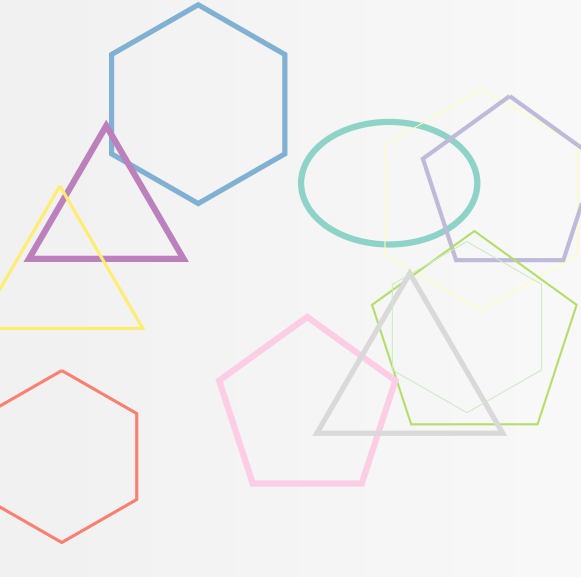[{"shape": "oval", "thickness": 3, "radius": 0.76, "center": [0.67, 0.682]}, {"shape": "hexagon", "thickness": 0.5, "radius": 0.96, "center": [0.828, 0.653]}, {"shape": "pentagon", "thickness": 2, "radius": 0.79, "center": [0.877, 0.676]}, {"shape": "hexagon", "thickness": 1.5, "radius": 0.74, "center": [0.106, 0.209]}, {"shape": "hexagon", "thickness": 2.5, "radius": 0.86, "center": [0.341, 0.819]}, {"shape": "pentagon", "thickness": 1, "radius": 0.93, "center": [0.816, 0.414]}, {"shape": "pentagon", "thickness": 3, "radius": 0.8, "center": [0.529, 0.291]}, {"shape": "triangle", "thickness": 2.5, "radius": 0.92, "center": [0.705, 0.341]}, {"shape": "triangle", "thickness": 3, "radius": 0.77, "center": [0.183, 0.628]}, {"shape": "hexagon", "thickness": 0.5, "radius": 0.74, "center": [0.803, 0.433]}, {"shape": "triangle", "thickness": 1.5, "radius": 0.82, "center": [0.103, 0.513]}]